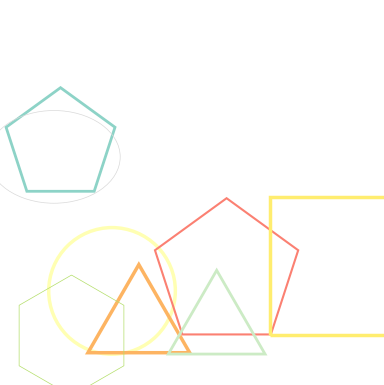[{"shape": "pentagon", "thickness": 2, "radius": 0.74, "center": [0.157, 0.623]}, {"shape": "circle", "thickness": 2.5, "radius": 0.82, "center": [0.291, 0.244]}, {"shape": "pentagon", "thickness": 1.5, "radius": 0.98, "center": [0.589, 0.29]}, {"shape": "triangle", "thickness": 2.5, "radius": 0.76, "center": [0.361, 0.16]}, {"shape": "hexagon", "thickness": 0.5, "radius": 0.79, "center": [0.186, 0.128]}, {"shape": "oval", "thickness": 0.5, "radius": 0.86, "center": [0.14, 0.593]}, {"shape": "triangle", "thickness": 2, "radius": 0.73, "center": [0.563, 0.153]}, {"shape": "square", "thickness": 2.5, "radius": 0.9, "center": [0.88, 0.31]}]